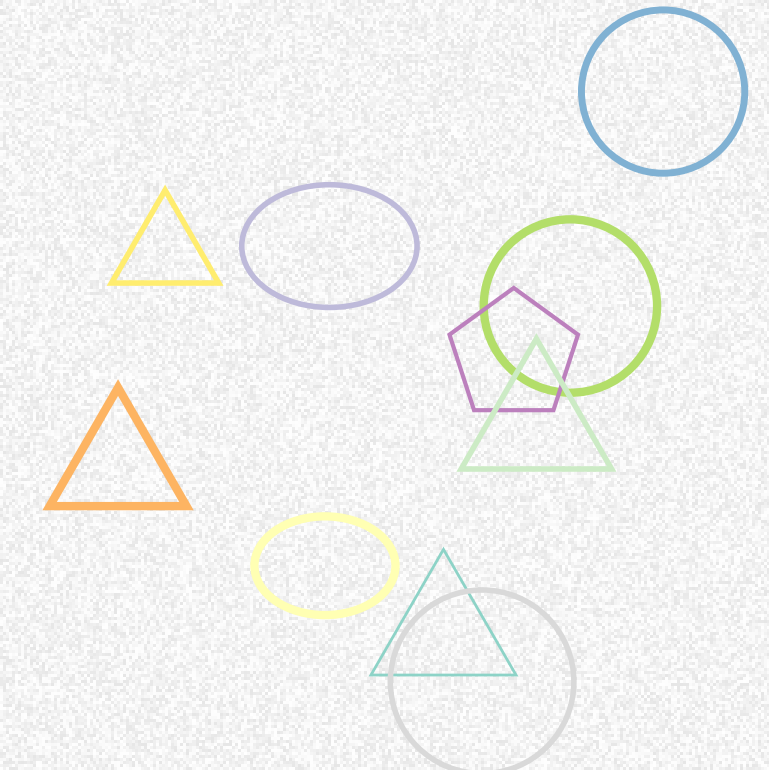[{"shape": "triangle", "thickness": 1, "radius": 0.54, "center": [0.576, 0.178]}, {"shape": "oval", "thickness": 3, "radius": 0.46, "center": [0.422, 0.265]}, {"shape": "oval", "thickness": 2, "radius": 0.57, "center": [0.428, 0.68]}, {"shape": "circle", "thickness": 2.5, "radius": 0.53, "center": [0.861, 0.881]}, {"shape": "triangle", "thickness": 3, "radius": 0.51, "center": [0.153, 0.394]}, {"shape": "circle", "thickness": 3, "radius": 0.56, "center": [0.741, 0.603]}, {"shape": "circle", "thickness": 2, "radius": 0.6, "center": [0.626, 0.115]}, {"shape": "pentagon", "thickness": 1.5, "radius": 0.44, "center": [0.667, 0.538]}, {"shape": "triangle", "thickness": 2, "radius": 0.56, "center": [0.697, 0.447]}, {"shape": "triangle", "thickness": 2, "radius": 0.4, "center": [0.214, 0.673]}]